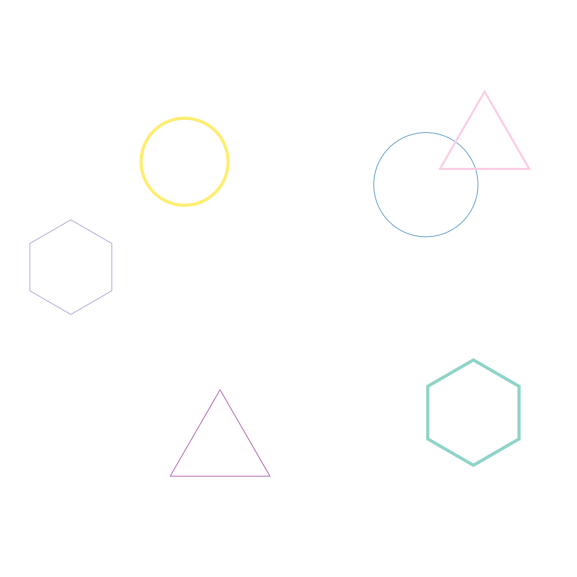[{"shape": "hexagon", "thickness": 1.5, "radius": 0.46, "center": [0.82, 0.285]}, {"shape": "hexagon", "thickness": 0.5, "radius": 0.41, "center": [0.123, 0.537]}, {"shape": "circle", "thickness": 0.5, "radius": 0.45, "center": [0.737, 0.679]}, {"shape": "triangle", "thickness": 1, "radius": 0.45, "center": [0.839, 0.751]}, {"shape": "triangle", "thickness": 0.5, "radius": 0.5, "center": [0.381, 0.224]}, {"shape": "circle", "thickness": 1.5, "radius": 0.38, "center": [0.32, 0.719]}]